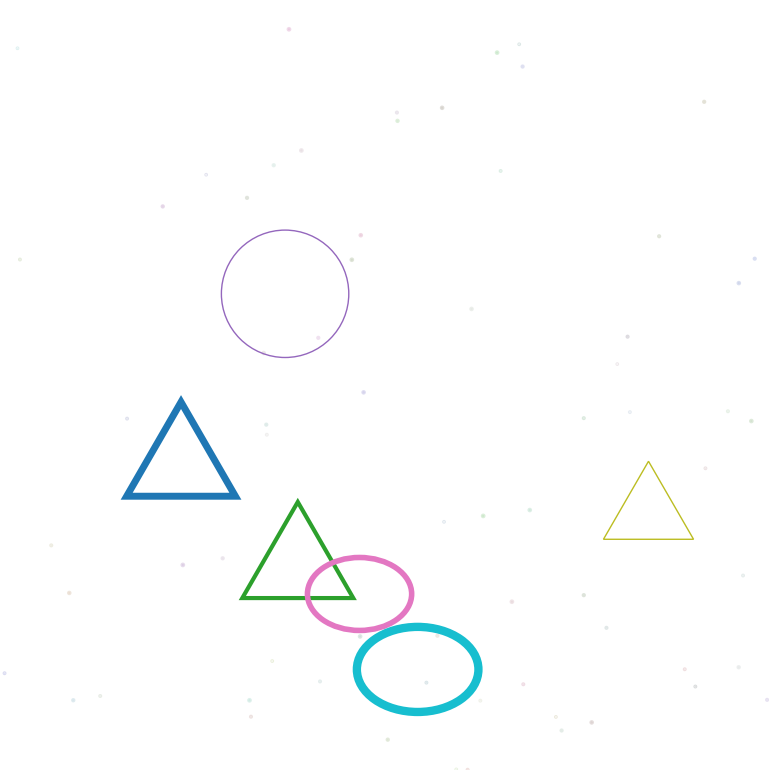[{"shape": "triangle", "thickness": 2.5, "radius": 0.41, "center": [0.235, 0.396]}, {"shape": "triangle", "thickness": 1.5, "radius": 0.42, "center": [0.387, 0.265]}, {"shape": "circle", "thickness": 0.5, "radius": 0.41, "center": [0.37, 0.618]}, {"shape": "oval", "thickness": 2, "radius": 0.34, "center": [0.467, 0.229]}, {"shape": "triangle", "thickness": 0.5, "radius": 0.34, "center": [0.842, 0.333]}, {"shape": "oval", "thickness": 3, "radius": 0.39, "center": [0.542, 0.131]}]